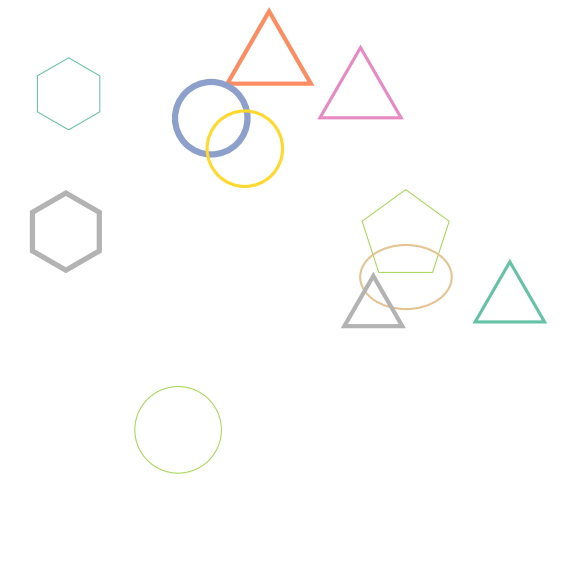[{"shape": "hexagon", "thickness": 0.5, "radius": 0.31, "center": [0.119, 0.837]}, {"shape": "triangle", "thickness": 1.5, "radius": 0.35, "center": [0.883, 0.476]}, {"shape": "triangle", "thickness": 2, "radius": 0.42, "center": [0.466, 0.896]}, {"shape": "circle", "thickness": 3, "radius": 0.31, "center": [0.366, 0.794]}, {"shape": "triangle", "thickness": 1.5, "radius": 0.41, "center": [0.624, 0.836]}, {"shape": "pentagon", "thickness": 0.5, "radius": 0.4, "center": [0.702, 0.592]}, {"shape": "circle", "thickness": 0.5, "radius": 0.37, "center": [0.308, 0.255]}, {"shape": "circle", "thickness": 1.5, "radius": 0.33, "center": [0.424, 0.742]}, {"shape": "oval", "thickness": 1, "radius": 0.4, "center": [0.703, 0.519]}, {"shape": "triangle", "thickness": 2, "radius": 0.29, "center": [0.646, 0.463]}, {"shape": "hexagon", "thickness": 2.5, "radius": 0.33, "center": [0.114, 0.598]}]